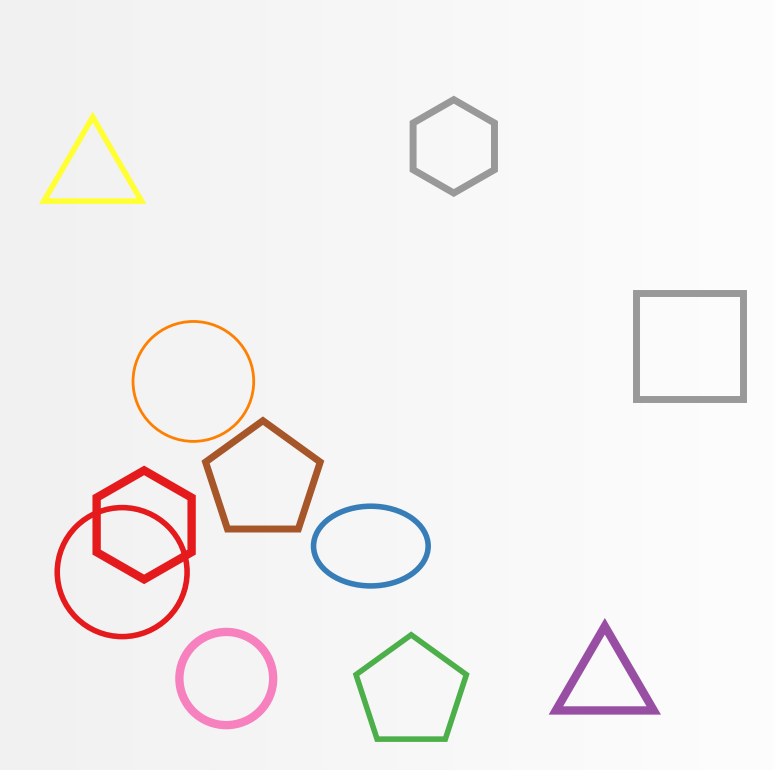[{"shape": "circle", "thickness": 2, "radius": 0.42, "center": [0.158, 0.257]}, {"shape": "hexagon", "thickness": 3, "radius": 0.35, "center": [0.186, 0.318]}, {"shape": "oval", "thickness": 2, "radius": 0.37, "center": [0.479, 0.291]}, {"shape": "pentagon", "thickness": 2, "radius": 0.37, "center": [0.531, 0.101]}, {"shape": "triangle", "thickness": 3, "radius": 0.36, "center": [0.78, 0.114]}, {"shape": "circle", "thickness": 1, "radius": 0.39, "center": [0.25, 0.505]}, {"shape": "triangle", "thickness": 2, "radius": 0.36, "center": [0.12, 0.775]}, {"shape": "pentagon", "thickness": 2.5, "radius": 0.39, "center": [0.339, 0.376]}, {"shape": "circle", "thickness": 3, "radius": 0.3, "center": [0.292, 0.119]}, {"shape": "square", "thickness": 2.5, "radius": 0.34, "center": [0.89, 0.55]}, {"shape": "hexagon", "thickness": 2.5, "radius": 0.3, "center": [0.586, 0.81]}]